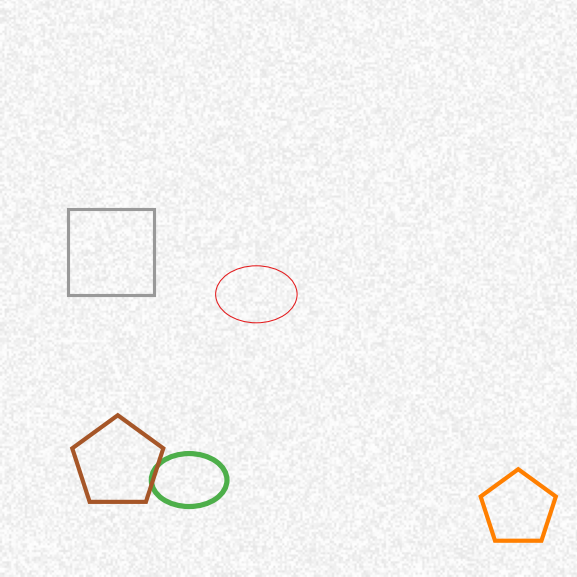[{"shape": "oval", "thickness": 0.5, "radius": 0.35, "center": [0.444, 0.49]}, {"shape": "oval", "thickness": 2.5, "radius": 0.33, "center": [0.328, 0.168]}, {"shape": "pentagon", "thickness": 2, "radius": 0.34, "center": [0.897, 0.118]}, {"shape": "pentagon", "thickness": 2, "radius": 0.41, "center": [0.204, 0.197]}, {"shape": "square", "thickness": 1.5, "radius": 0.37, "center": [0.193, 0.562]}]